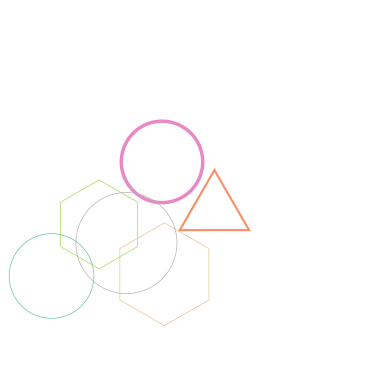[{"shape": "circle", "thickness": 0.5, "radius": 0.55, "center": [0.134, 0.283]}, {"shape": "triangle", "thickness": 1.5, "radius": 0.52, "center": [0.557, 0.454]}, {"shape": "circle", "thickness": 2.5, "radius": 0.53, "center": [0.421, 0.579]}, {"shape": "hexagon", "thickness": 0.5, "radius": 0.58, "center": [0.257, 0.417]}, {"shape": "hexagon", "thickness": 0.5, "radius": 0.67, "center": [0.427, 0.288]}, {"shape": "circle", "thickness": 0.5, "radius": 0.66, "center": [0.328, 0.369]}]